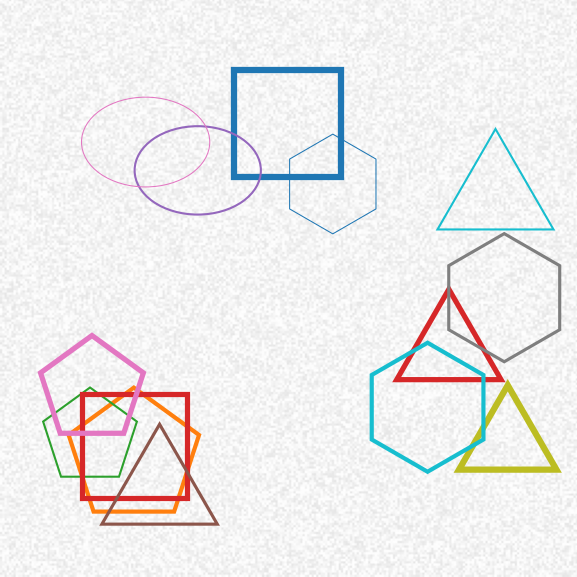[{"shape": "hexagon", "thickness": 0.5, "radius": 0.43, "center": [0.576, 0.681]}, {"shape": "square", "thickness": 3, "radius": 0.46, "center": [0.498, 0.785]}, {"shape": "pentagon", "thickness": 2, "radius": 0.59, "center": [0.232, 0.209]}, {"shape": "pentagon", "thickness": 1, "radius": 0.43, "center": [0.156, 0.243]}, {"shape": "triangle", "thickness": 2.5, "radius": 0.52, "center": [0.777, 0.394]}, {"shape": "square", "thickness": 2.5, "radius": 0.45, "center": [0.232, 0.227]}, {"shape": "oval", "thickness": 1, "radius": 0.55, "center": [0.342, 0.704]}, {"shape": "triangle", "thickness": 1.5, "radius": 0.58, "center": [0.276, 0.149]}, {"shape": "pentagon", "thickness": 2.5, "radius": 0.47, "center": [0.159, 0.325]}, {"shape": "oval", "thickness": 0.5, "radius": 0.56, "center": [0.252, 0.753]}, {"shape": "hexagon", "thickness": 1.5, "radius": 0.55, "center": [0.873, 0.484]}, {"shape": "triangle", "thickness": 3, "radius": 0.49, "center": [0.879, 0.235]}, {"shape": "hexagon", "thickness": 2, "radius": 0.56, "center": [0.74, 0.294]}, {"shape": "triangle", "thickness": 1, "radius": 0.58, "center": [0.858, 0.66]}]